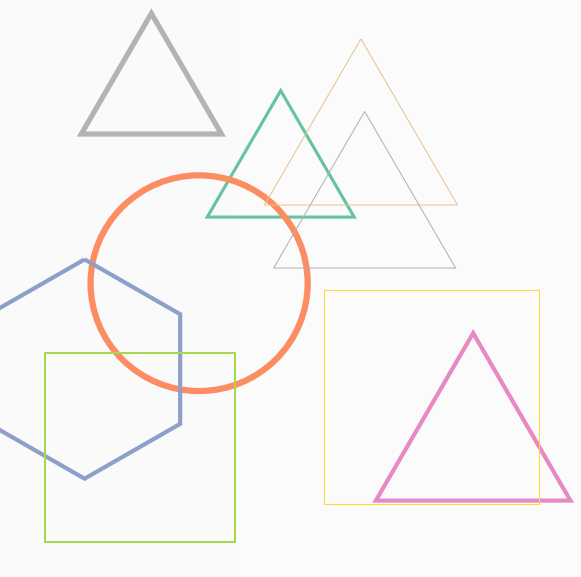[{"shape": "triangle", "thickness": 1.5, "radius": 0.73, "center": [0.483, 0.696]}, {"shape": "circle", "thickness": 3, "radius": 0.93, "center": [0.343, 0.509]}, {"shape": "hexagon", "thickness": 2, "radius": 0.95, "center": [0.146, 0.36]}, {"shape": "triangle", "thickness": 2, "radius": 0.97, "center": [0.814, 0.229]}, {"shape": "square", "thickness": 1, "radius": 0.82, "center": [0.241, 0.224]}, {"shape": "square", "thickness": 0.5, "radius": 0.92, "center": [0.742, 0.312]}, {"shape": "triangle", "thickness": 0.5, "radius": 0.96, "center": [0.621, 0.74]}, {"shape": "triangle", "thickness": 0.5, "radius": 0.9, "center": [0.627, 0.625]}, {"shape": "triangle", "thickness": 2.5, "radius": 0.7, "center": [0.26, 0.837]}]